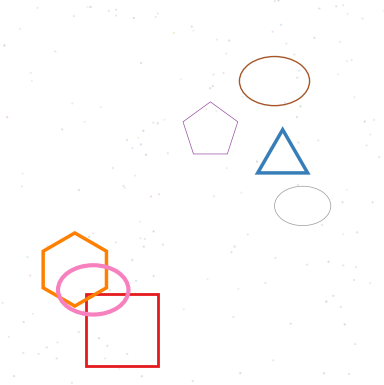[{"shape": "square", "thickness": 2, "radius": 0.46, "center": [0.317, 0.143]}, {"shape": "triangle", "thickness": 2.5, "radius": 0.37, "center": [0.734, 0.588]}, {"shape": "pentagon", "thickness": 0.5, "radius": 0.37, "center": [0.547, 0.661]}, {"shape": "hexagon", "thickness": 2.5, "radius": 0.47, "center": [0.194, 0.3]}, {"shape": "oval", "thickness": 1, "radius": 0.46, "center": [0.713, 0.789]}, {"shape": "oval", "thickness": 3, "radius": 0.46, "center": [0.242, 0.247]}, {"shape": "oval", "thickness": 0.5, "radius": 0.37, "center": [0.786, 0.465]}]